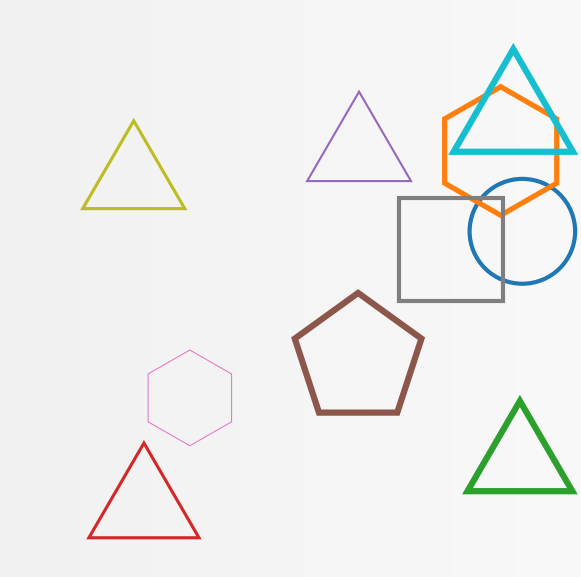[{"shape": "circle", "thickness": 2, "radius": 0.45, "center": [0.899, 0.599]}, {"shape": "hexagon", "thickness": 2.5, "radius": 0.56, "center": [0.861, 0.738]}, {"shape": "triangle", "thickness": 3, "radius": 0.52, "center": [0.894, 0.201]}, {"shape": "triangle", "thickness": 1.5, "radius": 0.55, "center": [0.248, 0.123]}, {"shape": "triangle", "thickness": 1, "radius": 0.52, "center": [0.618, 0.737]}, {"shape": "pentagon", "thickness": 3, "radius": 0.57, "center": [0.616, 0.377]}, {"shape": "hexagon", "thickness": 0.5, "radius": 0.41, "center": [0.327, 0.31]}, {"shape": "square", "thickness": 2, "radius": 0.45, "center": [0.776, 0.567]}, {"shape": "triangle", "thickness": 1.5, "radius": 0.51, "center": [0.23, 0.689]}, {"shape": "triangle", "thickness": 3, "radius": 0.59, "center": [0.883, 0.796]}]